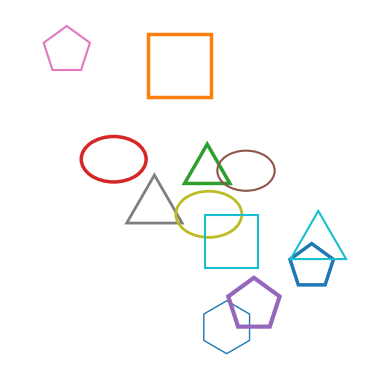[{"shape": "hexagon", "thickness": 1, "radius": 0.34, "center": [0.589, 0.15]}, {"shape": "pentagon", "thickness": 2.5, "radius": 0.3, "center": [0.81, 0.308]}, {"shape": "square", "thickness": 2.5, "radius": 0.41, "center": [0.467, 0.83]}, {"shape": "triangle", "thickness": 2.5, "radius": 0.34, "center": [0.538, 0.557]}, {"shape": "oval", "thickness": 2.5, "radius": 0.42, "center": [0.295, 0.586]}, {"shape": "pentagon", "thickness": 3, "radius": 0.35, "center": [0.66, 0.208]}, {"shape": "oval", "thickness": 1.5, "radius": 0.37, "center": [0.639, 0.557]}, {"shape": "pentagon", "thickness": 1.5, "radius": 0.32, "center": [0.173, 0.869]}, {"shape": "triangle", "thickness": 2, "radius": 0.42, "center": [0.401, 0.462]}, {"shape": "oval", "thickness": 2, "radius": 0.43, "center": [0.542, 0.443]}, {"shape": "triangle", "thickness": 1.5, "radius": 0.42, "center": [0.827, 0.369]}, {"shape": "square", "thickness": 1.5, "radius": 0.34, "center": [0.602, 0.373]}]